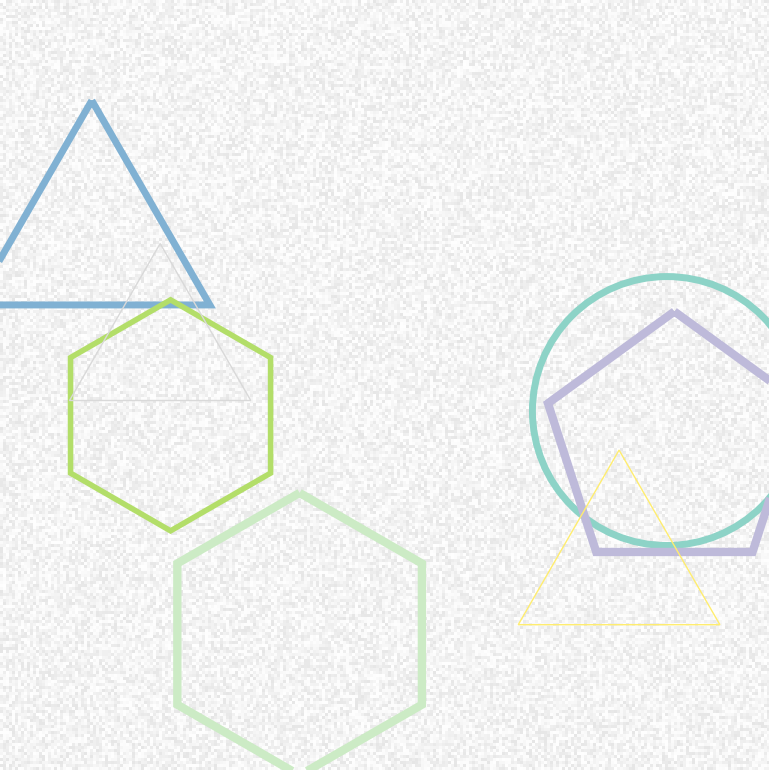[{"shape": "circle", "thickness": 2.5, "radius": 0.87, "center": [0.866, 0.466]}, {"shape": "pentagon", "thickness": 3, "radius": 0.86, "center": [0.876, 0.423]}, {"shape": "triangle", "thickness": 2.5, "radius": 0.88, "center": [0.119, 0.692]}, {"shape": "hexagon", "thickness": 2, "radius": 0.75, "center": [0.222, 0.461]}, {"shape": "triangle", "thickness": 0.5, "radius": 0.68, "center": [0.208, 0.548]}, {"shape": "hexagon", "thickness": 3, "radius": 0.92, "center": [0.389, 0.177]}, {"shape": "triangle", "thickness": 0.5, "radius": 0.76, "center": [0.804, 0.264]}]